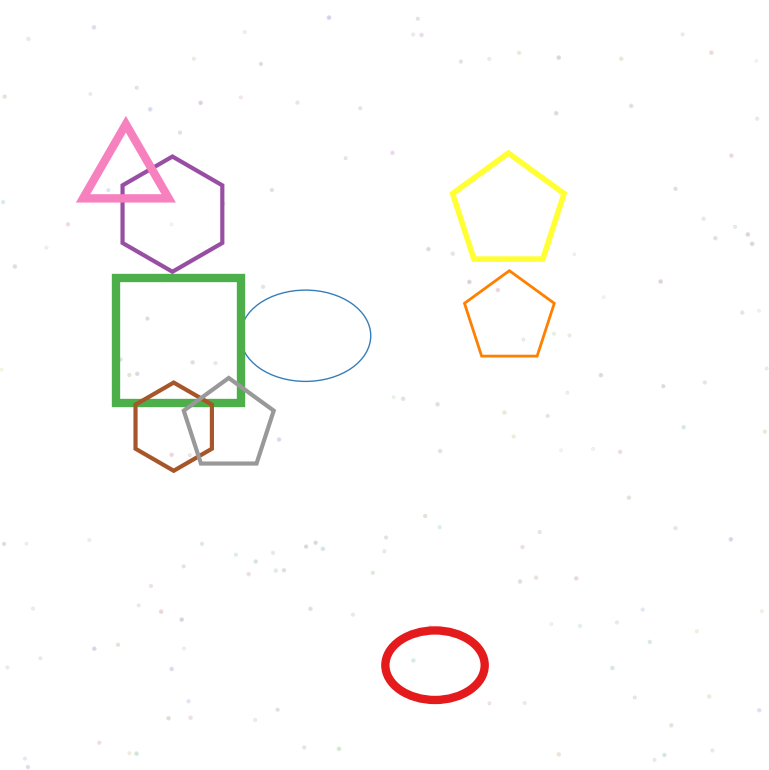[{"shape": "oval", "thickness": 3, "radius": 0.32, "center": [0.565, 0.136]}, {"shape": "oval", "thickness": 0.5, "radius": 0.42, "center": [0.397, 0.564]}, {"shape": "square", "thickness": 3, "radius": 0.41, "center": [0.232, 0.558]}, {"shape": "hexagon", "thickness": 1.5, "radius": 0.37, "center": [0.224, 0.722]}, {"shape": "pentagon", "thickness": 1, "radius": 0.31, "center": [0.662, 0.587]}, {"shape": "pentagon", "thickness": 2, "radius": 0.38, "center": [0.66, 0.725]}, {"shape": "hexagon", "thickness": 1.5, "radius": 0.29, "center": [0.226, 0.446]}, {"shape": "triangle", "thickness": 3, "radius": 0.32, "center": [0.163, 0.774]}, {"shape": "pentagon", "thickness": 1.5, "radius": 0.31, "center": [0.297, 0.448]}]